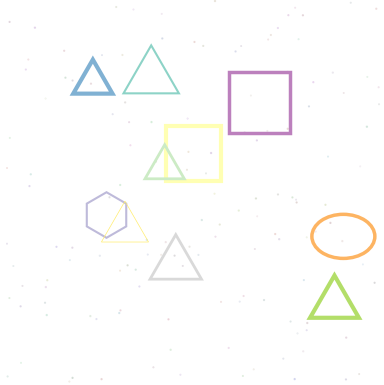[{"shape": "triangle", "thickness": 1.5, "radius": 0.42, "center": [0.393, 0.799]}, {"shape": "square", "thickness": 3, "radius": 0.36, "center": [0.503, 0.601]}, {"shape": "hexagon", "thickness": 1.5, "radius": 0.3, "center": [0.277, 0.442]}, {"shape": "triangle", "thickness": 3, "radius": 0.29, "center": [0.241, 0.786]}, {"shape": "oval", "thickness": 2.5, "radius": 0.41, "center": [0.892, 0.386]}, {"shape": "triangle", "thickness": 3, "radius": 0.37, "center": [0.869, 0.211]}, {"shape": "triangle", "thickness": 2, "radius": 0.39, "center": [0.457, 0.313]}, {"shape": "square", "thickness": 2.5, "radius": 0.4, "center": [0.674, 0.734]}, {"shape": "triangle", "thickness": 2, "radius": 0.29, "center": [0.428, 0.565]}, {"shape": "triangle", "thickness": 0.5, "radius": 0.35, "center": [0.325, 0.407]}]